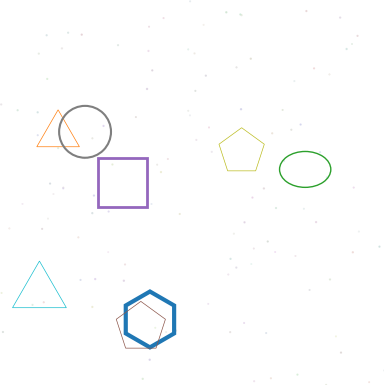[{"shape": "hexagon", "thickness": 3, "radius": 0.36, "center": [0.389, 0.17]}, {"shape": "triangle", "thickness": 0.5, "radius": 0.32, "center": [0.151, 0.651]}, {"shape": "oval", "thickness": 1, "radius": 0.33, "center": [0.793, 0.56]}, {"shape": "square", "thickness": 2, "radius": 0.32, "center": [0.318, 0.527]}, {"shape": "pentagon", "thickness": 0.5, "radius": 0.34, "center": [0.366, 0.15]}, {"shape": "circle", "thickness": 1.5, "radius": 0.34, "center": [0.221, 0.658]}, {"shape": "pentagon", "thickness": 0.5, "radius": 0.31, "center": [0.628, 0.606]}, {"shape": "triangle", "thickness": 0.5, "radius": 0.4, "center": [0.102, 0.241]}]